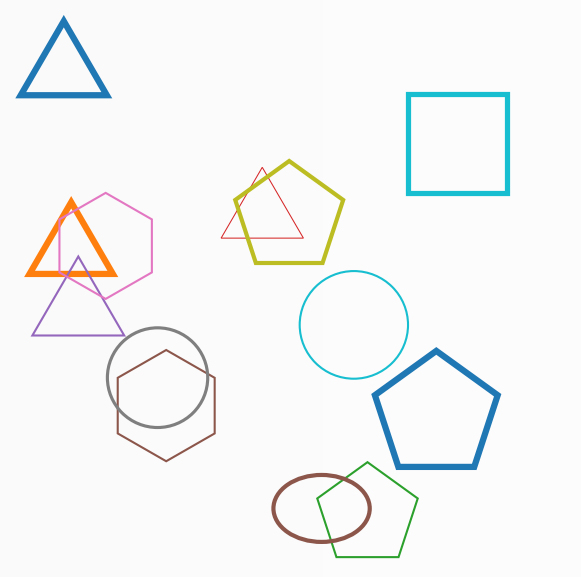[{"shape": "triangle", "thickness": 3, "radius": 0.43, "center": [0.11, 0.877]}, {"shape": "pentagon", "thickness": 3, "radius": 0.56, "center": [0.751, 0.28]}, {"shape": "triangle", "thickness": 3, "radius": 0.41, "center": [0.122, 0.566]}, {"shape": "pentagon", "thickness": 1, "radius": 0.45, "center": [0.632, 0.108]}, {"shape": "triangle", "thickness": 0.5, "radius": 0.41, "center": [0.451, 0.628]}, {"shape": "triangle", "thickness": 1, "radius": 0.46, "center": [0.135, 0.464]}, {"shape": "hexagon", "thickness": 1, "radius": 0.48, "center": [0.286, 0.297]}, {"shape": "oval", "thickness": 2, "radius": 0.41, "center": [0.553, 0.119]}, {"shape": "hexagon", "thickness": 1, "radius": 0.46, "center": [0.182, 0.573]}, {"shape": "circle", "thickness": 1.5, "radius": 0.43, "center": [0.271, 0.345]}, {"shape": "pentagon", "thickness": 2, "radius": 0.49, "center": [0.498, 0.623]}, {"shape": "circle", "thickness": 1, "radius": 0.47, "center": [0.609, 0.437]}, {"shape": "square", "thickness": 2.5, "radius": 0.43, "center": [0.788, 0.751]}]